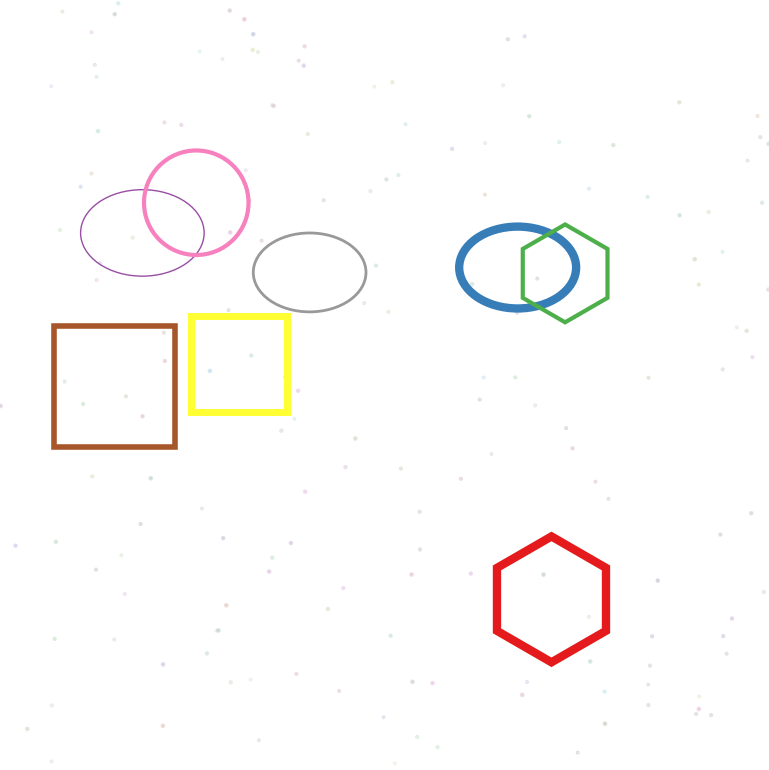[{"shape": "hexagon", "thickness": 3, "radius": 0.41, "center": [0.716, 0.222]}, {"shape": "oval", "thickness": 3, "radius": 0.38, "center": [0.672, 0.653]}, {"shape": "hexagon", "thickness": 1.5, "radius": 0.32, "center": [0.734, 0.645]}, {"shape": "oval", "thickness": 0.5, "radius": 0.4, "center": [0.185, 0.698]}, {"shape": "square", "thickness": 2.5, "radius": 0.31, "center": [0.311, 0.527]}, {"shape": "square", "thickness": 2, "radius": 0.39, "center": [0.148, 0.498]}, {"shape": "circle", "thickness": 1.5, "radius": 0.34, "center": [0.255, 0.737]}, {"shape": "oval", "thickness": 1, "radius": 0.37, "center": [0.402, 0.646]}]